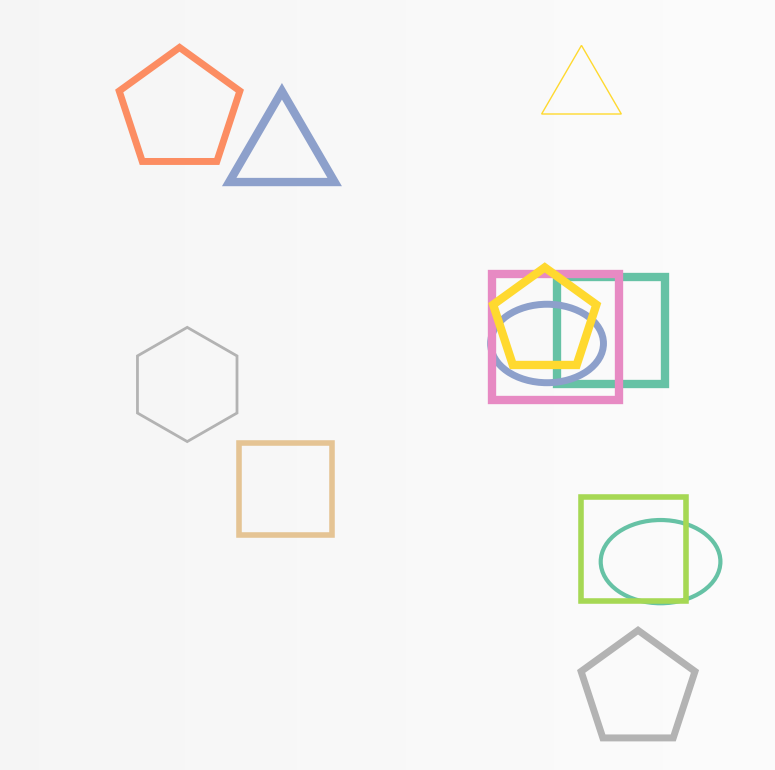[{"shape": "square", "thickness": 3, "radius": 0.35, "center": [0.788, 0.571]}, {"shape": "oval", "thickness": 1.5, "radius": 0.39, "center": [0.852, 0.271]}, {"shape": "pentagon", "thickness": 2.5, "radius": 0.41, "center": [0.232, 0.857]}, {"shape": "triangle", "thickness": 3, "radius": 0.39, "center": [0.364, 0.803]}, {"shape": "oval", "thickness": 2.5, "radius": 0.36, "center": [0.706, 0.554]}, {"shape": "square", "thickness": 3, "radius": 0.41, "center": [0.717, 0.563]}, {"shape": "square", "thickness": 2, "radius": 0.34, "center": [0.817, 0.287]}, {"shape": "triangle", "thickness": 0.5, "radius": 0.3, "center": [0.75, 0.882]}, {"shape": "pentagon", "thickness": 3, "radius": 0.35, "center": [0.703, 0.583]}, {"shape": "square", "thickness": 2, "radius": 0.3, "center": [0.368, 0.365]}, {"shape": "hexagon", "thickness": 1, "radius": 0.37, "center": [0.242, 0.501]}, {"shape": "pentagon", "thickness": 2.5, "radius": 0.39, "center": [0.823, 0.104]}]